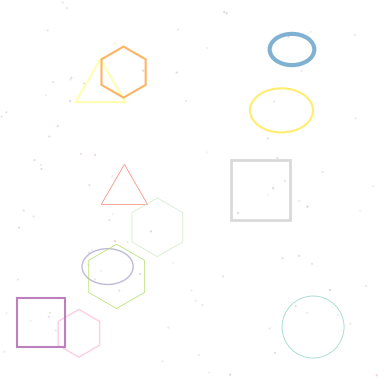[{"shape": "circle", "thickness": 0.5, "radius": 0.4, "center": [0.813, 0.151]}, {"shape": "triangle", "thickness": 1.5, "radius": 0.37, "center": [0.261, 0.772]}, {"shape": "oval", "thickness": 1, "radius": 0.33, "center": [0.279, 0.308]}, {"shape": "triangle", "thickness": 0.5, "radius": 0.35, "center": [0.323, 0.504]}, {"shape": "oval", "thickness": 3, "radius": 0.29, "center": [0.758, 0.871]}, {"shape": "hexagon", "thickness": 1.5, "radius": 0.33, "center": [0.321, 0.813]}, {"shape": "hexagon", "thickness": 0.5, "radius": 0.42, "center": [0.303, 0.282]}, {"shape": "hexagon", "thickness": 1, "radius": 0.31, "center": [0.205, 0.134]}, {"shape": "square", "thickness": 2, "radius": 0.39, "center": [0.677, 0.507]}, {"shape": "square", "thickness": 1.5, "radius": 0.31, "center": [0.106, 0.162]}, {"shape": "hexagon", "thickness": 0.5, "radius": 0.38, "center": [0.409, 0.41]}, {"shape": "oval", "thickness": 1.5, "radius": 0.41, "center": [0.731, 0.713]}]